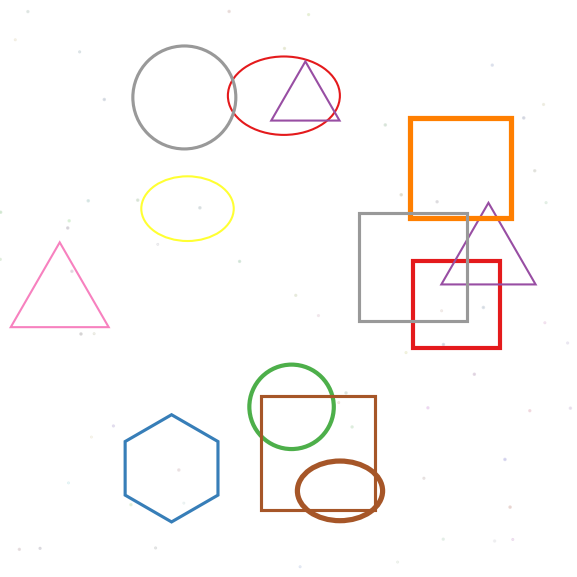[{"shape": "oval", "thickness": 1, "radius": 0.48, "center": [0.492, 0.833]}, {"shape": "square", "thickness": 2, "radius": 0.38, "center": [0.79, 0.472]}, {"shape": "hexagon", "thickness": 1.5, "radius": 0.46, "center": [0.297, 0.188]}, {"shape": "circle", "thickness": 2, "radius": 0.37, "center": [0.505, 0.295]}, {"shape": "triangle", "thickness": 1, "radius": 0.47, "center": [0.846, 0.554]}, {"shape": "triangle", "thickness": 1, "radius": 0.34, "center": [0.529, 0.824]}, {"shape": "square", "thickness": 2.5, "radius": 0.44, "center": [0.797, 0.708]}, {"shape": "oval", "thickness": 1, "radius": 0.4, "center": [0.325, 0.638]}, {"shape": "square", "thickness": 1.5, "radius": 0.5, "center": [0.551, 0.215]}, {"shape": "oval", "thickness": 2.5, "radius": 0.37, "center": [0.589, 0.149]}, {"shape": "triangle", "thickness": 1, "radius": 0.49, "center": [0.103, 0.482]}, {"shape": "square", "thickness": 1.5, "radius": 0.47, "center": [0.715, 0.537]}, {"shape": "circle", "thickness": 1.5, "radius": 0.45, "center": [0.319, 0.83]}]